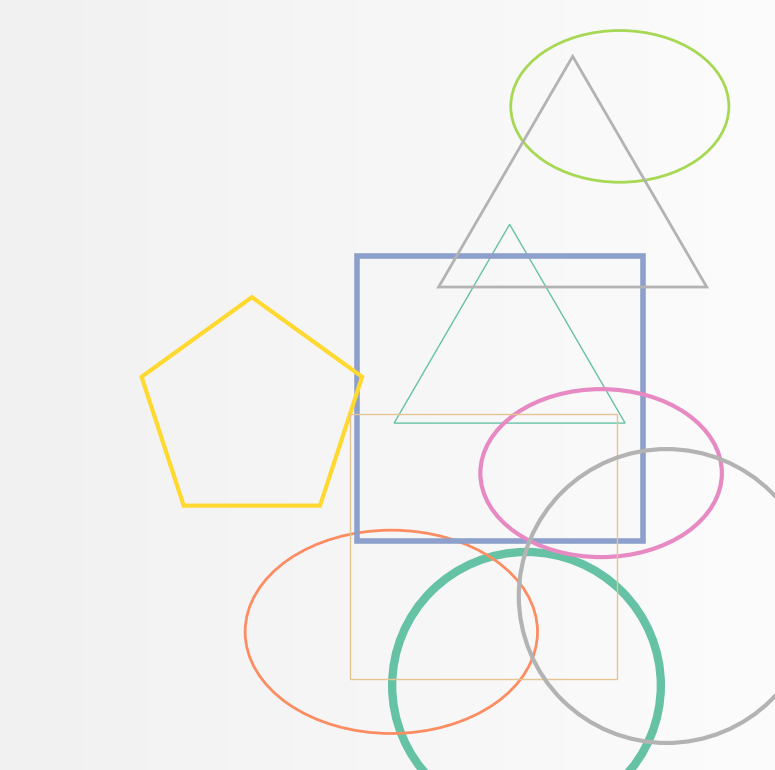[{"shape": "circle", "thickness": 3, "radius": 0.87, "center": [0.679, 0.11]}, {"shape": "triangle", "thickness": 0.5, "radius": 0.86, "center": [0.658, 0.537]}, {"shape": "oval", "thickness": 1, "radius": 0.94, "center": [0.505, 0.179]}, {"shape": "square", "thickness": 2, "radius": 0.92, "center": [0.646, 0.482]}, {"shape": "oval", "thickness": 1.5, "radius": 0.78, "center": [0.776, 0.386]}, {"shape": "oval", "thickness": 1, "radius": 0.7, "center": [0.8, 0.862]}, {"shape": "pentagon", "thickness": 1.5, "radius": 0.75, "center": [0.325, 0.464]}, {"shape": "square", "thickness": 0.5, "radius": 0.86, "center": [0.624, 0.29]}, {"shape": "triangle", "thickness": 1, "radius": 1.0, "center": [0.739, 0.727]}, {"shape": "circle", "thickness": 1.5, "radius": 0.95, "center": [0.86, 0.226]}]